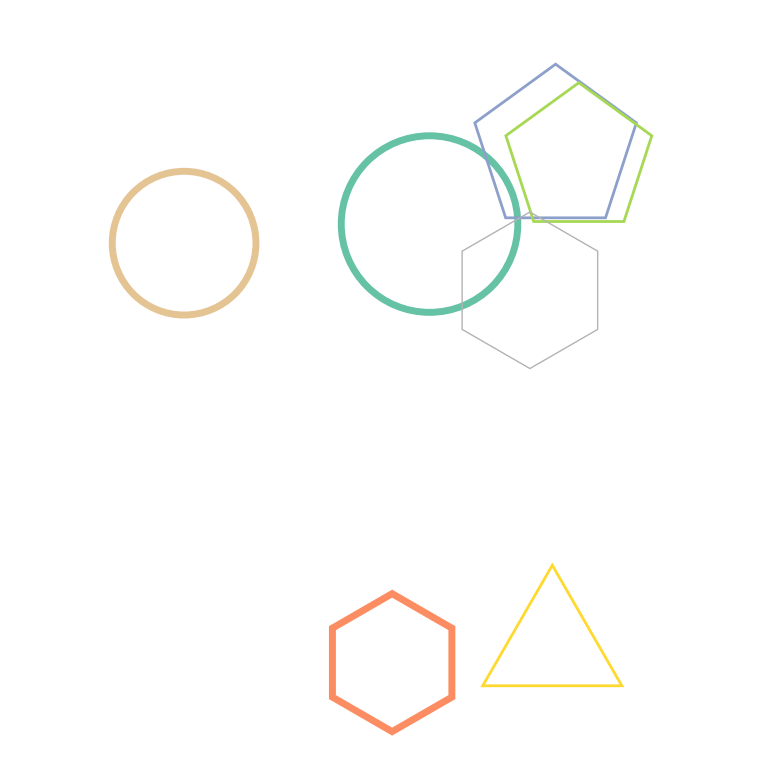[{"shape": "circle", "thickness": 2.5, "radius": 0.57, "center": [0.558, 0.709]}, {"shape": "hexagon", "thickness": 2.5, "radius": 0.45, "center": [0.509, 0.139]}, {"shape": "pentagon", "thickness": 1, "radius": 0.55, "center": [0.722, 0.806]}, {"shape": "pentagon", "thickness": 1, "radius": 0.5, "center": [0.752, 0.793]}, {"shape": "triangle", "thickness": 1, "radius": 0.52, "center": [0.717, 0.162]}, {"shape": "circle", "thickness": 2.5, "radius": 0.47, "center": [0.239, 0.684]}, {"shape": "hexagon", "thickness": 0.5, "radius": 0.51, "center": [0.688, 0.623]}]